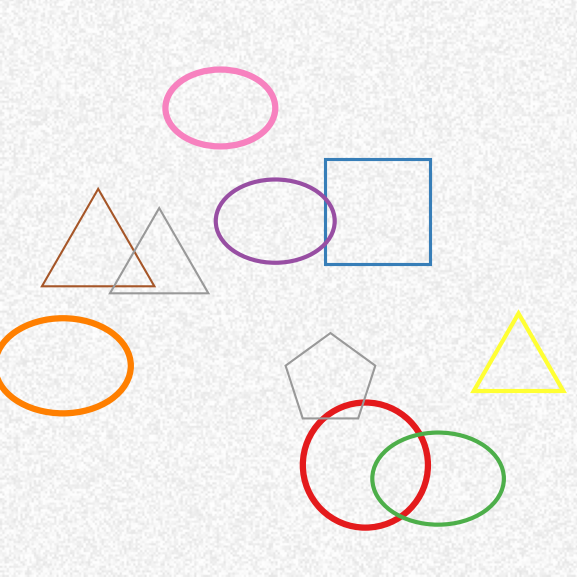[{"shape": "circle", "thickness": 3, "radius": 0.54, "center": [0.633, 0.194]}, {"shape": "square", "thickness": 1.5, "radius": 0.45, "center": [0.654, 0.633]}, {"shape": "oval", "thickness": 2, "radius": 0.57, "center": [0.759, 0.17]}, {"shape": "oval", "thickness": 2, "radius": 0.51, "center": [0.477, 0.616]}, {"shape": "oval", "thickness": 3, "radius": 0.59, "center": [0.109, 0.366]}, {"shape": "triangle", "thickness": 2, "radius": 0.45, "center": [0.898, 0.367]}, {"shape": "triangle", "thickness": 1, "radius": 0.56, "center": [0.17, 0.56]}, {"shape": "oval", "thickness": 3, "radius": 0.48, "center": [0.382, 0.812]}, {"shape": "triangle", "thickness": 1, "radius": 0.49, "center": [0.276, 0.54]}, {"shape": "pentagon", "thickness": 1, "radius": 0.41, "center": [0.572, 0.341]}]